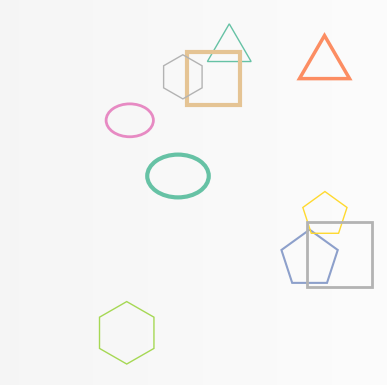[{"shape": "oval", "thickness": 3, "radius": 0.4, "center": [0.459, 0.543]}, {"shape": "triangle", "thickness": 1, "radius": 0.33, "center": [0.592, 0.873]}, {"shape": "triangle", "thickness": 2.5, "radius": 0.37, "center": [0.837, 0.833]}, {"shape": "pentagon", "thickness": 1.5, "radius": 0.38, "center": [0.799, 0.327]}, {"shape": "oval", "thickness": 2, "radius": 0.31, "center": [0.335, 0.687]}, {"shape": "hexagon", "thickness": 1, "radius": 0.41, "center": [0.327, 0.136]}, {"shape": "pentagon", "thickness": 1, "radius": 0.3, "center": [0.839, 0.443]}, {"shape": "square", "thickness": 3, "radius": 0.34, "center": [0.551, 0.797]}, {"shape": "hexagon", "thickness": 1, "radius": 0.29, "center": [0.472, 0.8]}, {"shape": "square", "thickness": 2, "radius": 0.42, "center": [0.876, 0.339]}]